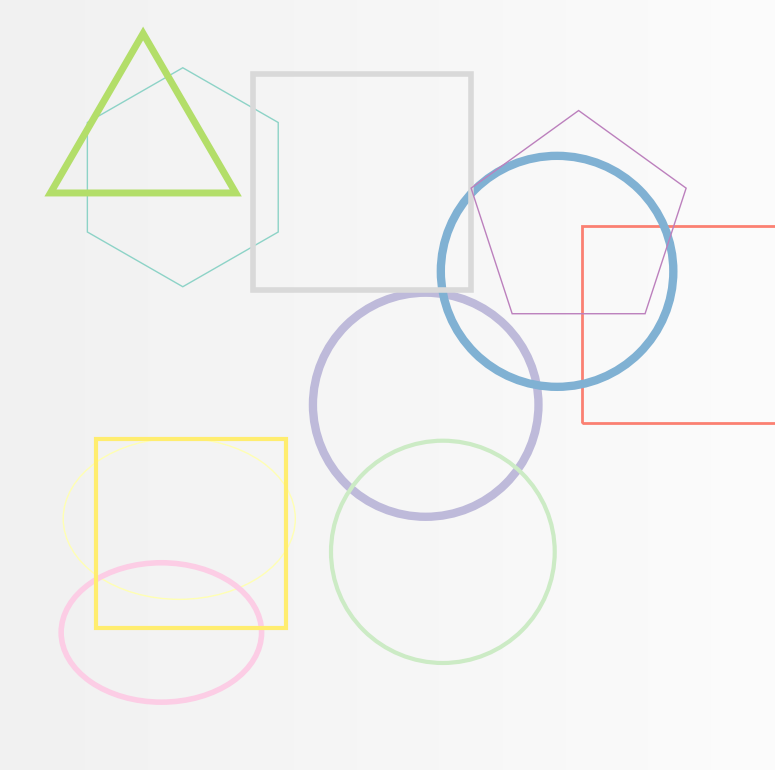[{"shape": "hexagon", "thickness": 0.5, "radius": 0.71, "center": [0.236, 0.77]}, {"shape": "oval", "thickness": 0.5, "radius": 0.75, "center": [0.231, 0.326]}, {"shape": "circle", "thickness": 3, "radius": 0.73, "center": [0.549, 0.474]}, {"shape": "square", "thickness": 1, "radius": 0.64, "center": [0.879, 0.579]}, {"shape": "circle", "thickness": 3, "radius": 0.75, "center": [0.719, 0.648]}, {"shape": "triangle", "thickness": 2.5, "radius": 0.69, "center": [0.185, 0.818]}, {"shape": "oval", "thickness": 2, "radius": 0.65, "center": [0.208, 0.179]}, {"shape": "square", "thickness": 2, "radius": 0.7, "center": [0.467, 0.764]}, {"shape": "pentagon", "thickness": 0.5, "radius": 0.73, "center": [0.747, 0.711]}, {"shape": "circle", "thickness": 1.5, "radius": 0.72, "center": [0.571, 0.283]}, {"shape": "square", "thickness": 1.5, "radius": 0.61, "center": [0.247, 0.307]}]